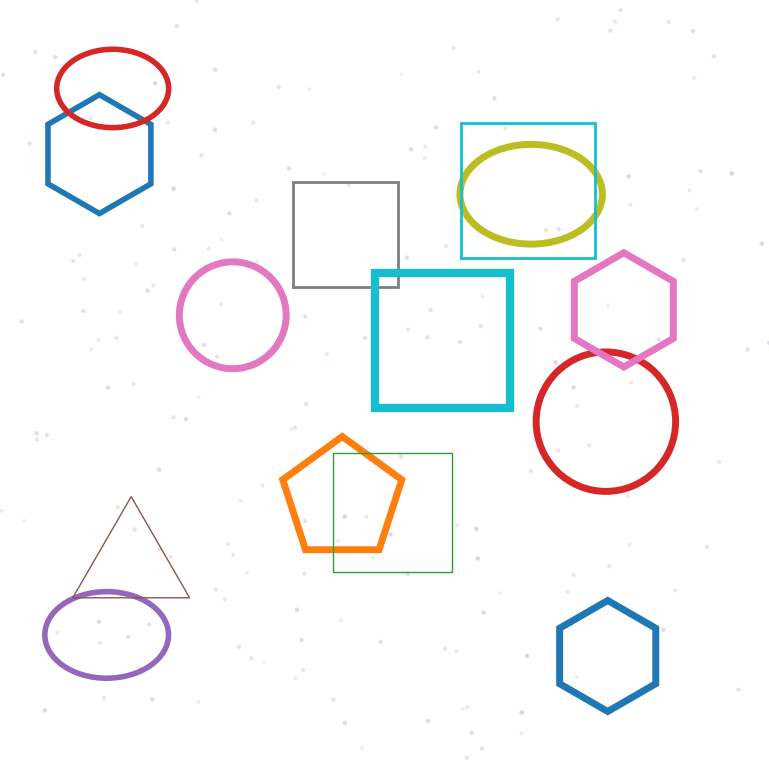[{"shape": "hexagon", "thickness": 2.5, "radius": 0.36, "center": [0.789, 0.148]}, {"shape": "hexagon", "thickness": 2, "radius": 0.39, "center": [0.129, 0.8]}, {"shape": "pentagon", "thickness": 2.5, "radius": 0.41, "center": [0.444, 0.352]}, {"shape": "square", "thickness": 0.5, "radius": 0.39, "center": [0.51, 0.334]}, {"shape": "oval", "thickness": 2, "radius": 0.36, "center": [0.146, 0.885]}, {"shape": "circle", "thickness": 2.5, "radius": 0.45, "center": [0.787, 0.452]}, {"shape": "oval", "thickness": 2, "radius": 0.4, "center": [0.139, 0.175]}, {"shape": "triangle", "thickness": 0.5, "radius": 0.44, "center": [0.17, 0.267]}, {"shape": "circle", "thickness": 2.5, "radius": 0.35, "center": [0.302, 0.591]}, {"shape": "hexagon", "thickness": 2.5, "radius": 0.37, "center": [0.81, 0.598]}, {"shape": "square", "thickness": 1, "radius": 0.34, "center": [0.449, 0.695]}, {"shape": "oval", "thickness": 2.5, "radius": 0.46, "center": [0.69, 0.748]}, {"shape": "square", "thickness": 3, "radius": 0.44, "center": [0.575, 0.557]}, {"shape": "square", "thickness": 1, "radius": 0.44, "center": [0.686, 0.753]}]